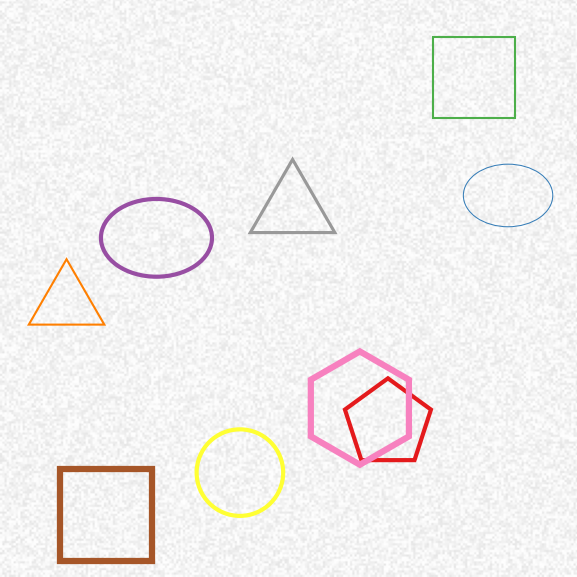[{"shape": "pentagon", "thickness": 2, "radius": 0.39, "center": [0.672, 0.266]}, {"shape": "oval", "thickness": 0.5, "radius": 0.39, "center": [0.88, 0.661]}, {"shape": "square", "thickness": 1, "radius": 0.35, "center": [0.821, 0.865]}, {"shape": "oval", "thickness": 2, "radius": 0.48, "center": [0.271, 0.587]}, {"shape": "triangle", "thickness": 1, "radius": 0.38, "center": [0.115, 0.475]}, {"shape": "circle", "thickness": 2, "radius": 0.37, "center": [0.415, 0.181]}, {"shape": "square", "thickness": 3, "radius": 0.4, "center": [0.183, 0.107]}, {"shape": "hexagon", "thickness": 3, "radius": 0.49, "center": [0.623, 0.293]}, {"shape": "triangle", "thickness": 1.5, "radius": 0.42, "center": [0.507, 0.639]}]